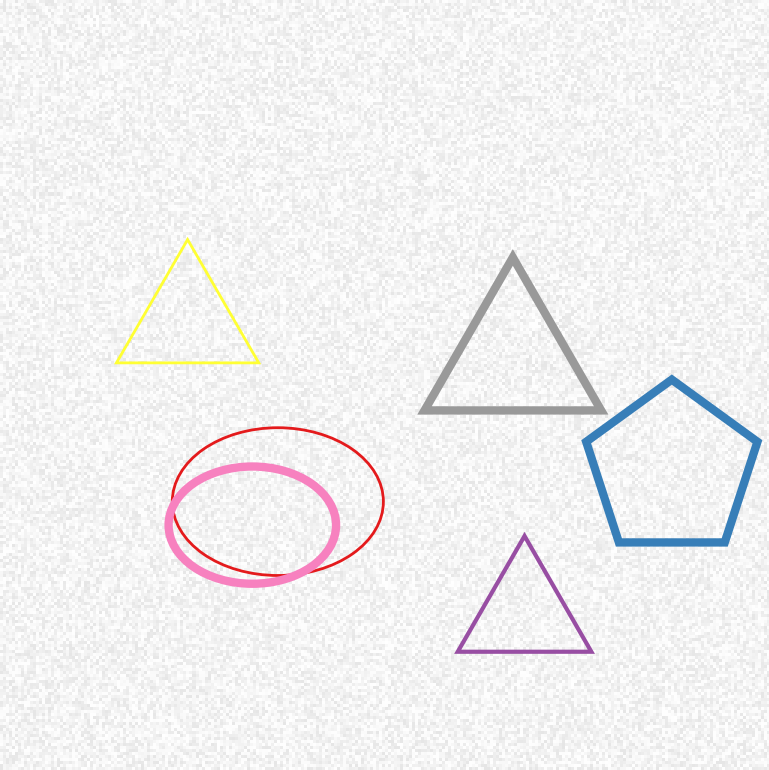[{"shape": "oval", "thickness": 1, "radius": 0.69, "center": [0.361, 0.349]}, {"shape": "pentagon", "thickness": 3, "radius": 0.58, "center": [0.872, 0.39]}, {"shape": "triangle", "thickness": 1.5, "radius": 0.5, "center": [0.681, 0.204]}, {"shape": "triangle", "thickness": 1, "radius": 0.53, "center": [0.244, 0.582]}, {"shape": "oval", "thickness": 3, "radius": 0.54, "center": [0.328, 0.318]}, {"shape": "triangle", "thickness": 3, "radius": 0.66, "center": [0.666, 0.533]}]